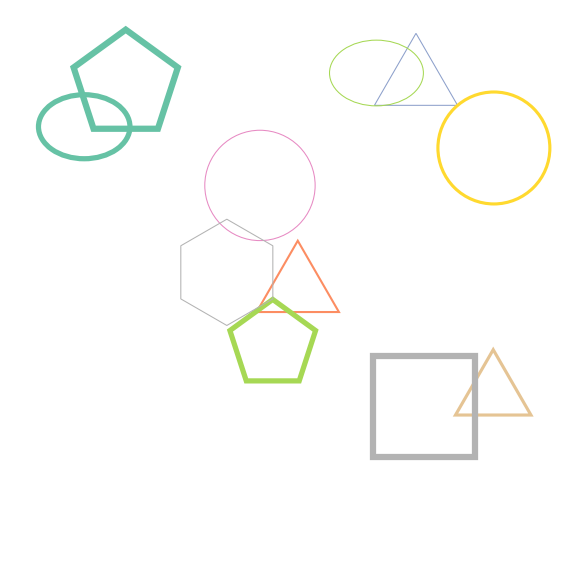[{"shape": "oval", "thickness": 2.5, "radius": 0.4, "center": [0.146, 0.78]}, {"shape": "pentagon", "thickness": 3, "radius": 0.47, "center": [0.218, 0.853]}, {"shape": "triangle", "thickness": 1, "radius": 0.41, "center": [0.516, 0.5]}, {"shape": "triangle", "thickness": 0.5, "radius": 0.42, "center": [0.72, 0.858]}, {"shape": "circle", "thickness": 0.5, "radius": 0.48, "center": [0.45, 0.678]}, {"shape": "oval", "thickness": 0.5, "radius": 0.41, "center": [0.652, 0.873]}, {"shape": "pentagon", "thickness": 2.5, "radius": 0.39, "center": [0.472, 0.403]}, {"shape": "circle", "thickness": 1.5, "radius": 0.48, "center": [0.855, 0.743]}, {"shape": "triangle", "thickness": 1.5, "radius": 0.38, "center": [0.854, 0.318]}, {"shape": "square", "thickness": 3, "radius": 0.44, "center": [0.734, 0.295]}, {"shape": "hexagon", "thickness": 0.5, "radius": 0.46, "center": [0.393, 0.528]}]